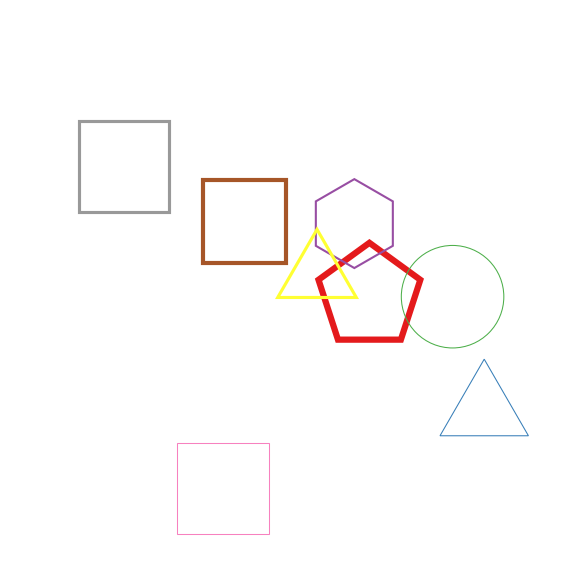[{"shape": "pentagon", "thickness": 3, "radius": 0.46, "center": [0.64, 0.486]}, {"shape": "triangle", "thickness": 0.5, "radius": 0.44, "center": [0.838, 0.289]}, {"shape": "circle", "thickness": 0.5, "radius": 0.44, "center": [0.784, 0.485]}, {"shape": "hexagon", "thickness": 1, "radius": 0.38, "center": [0.614, 0.612]}, {"shape": "triangle", "thickness": 1.5, "radius": 0.39, "center": [0.549, 0.523]}, {"shape": "square", "thickness": 2, "radius": 0.36, "center": [0.423, 0.616]}, {"shape": "square", "thickness": 0.5, "radius": 0.4, "center": [0.386, 0.153]}, {"shape": "square", "thickness": 1.5, "radius": 0.39, "center": [0.215, 0.711]}]